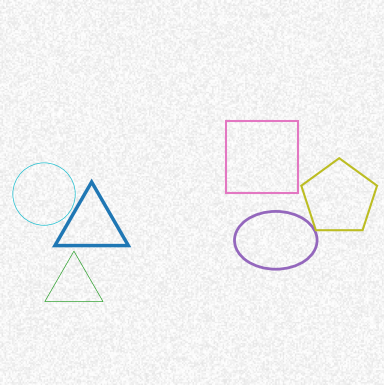[{"shape": "triangle", "thickness": 2.5, "radius": 0.55, "center": [0.238, 0.417]}, {"shape": "triangle", "thickness": 0.5, "radius": 0.44, "center": [0.192, 0.26]}, {"shape": "oval", "thickness": 2, "radius": 0.54, "center": [0.716, 0.376]}, {"shape": "square", "thickness": 1.5, "radius": 0.47, "center": [0.682, 0.592]}, {"shape": "pentagon", "thickness": 1.5, "radius": 0.52, "center": [0.881, 0.486]}, {"shape": "circle", "thickness": 0.5, "radius": 0.41, "center": [0.114, 0.496]}]